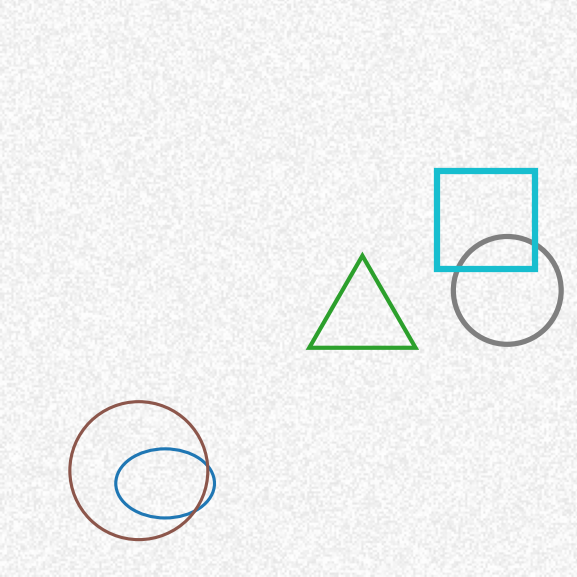[{"shape": "oval", "thickness": 1.5, "radius": 0.43, "center": [0.286, 0.162]}, {"shape": "triangle", "thickness": 2, "radius": 0.53, "center": [0.628, 0.45]}, {"shape": "circle", "thickness": 1.5, "radius": 0.6, "center": [0.24, 0.184]}, {"shape": "circle", "thickness": 2.5, "radius": 0.47, "center": [0.878, 0.496]}, {"shape": "square", "thickness": 3, "radius": 0.43, "center": [0.841, 0.618]}]